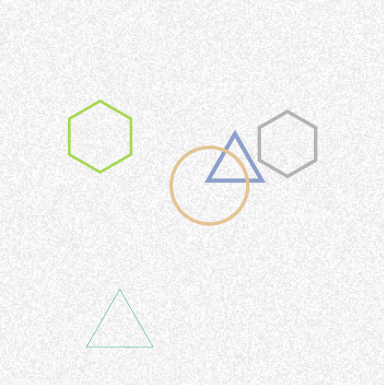[{"shape": "triangle", "thickness": 0.5, "radius": 0.5, "center": [0.311, 0.149]}, {"shape": "triangle", "thickness": 3, "radius": 0.4, "center": [0.61, 0.571]}, {"shape": "hexagon", "thickness": 2, "radius": 0.46, "center": [0.26, 0.645]}, {"shape": "circle", "thickness": 2.5, "radius": 0.5, "center": [0.544, 0.518]}, {"shape": "hexagon", "thickness": 2.5, "radius": 0.42, "center": [0.747, 0.626]}]